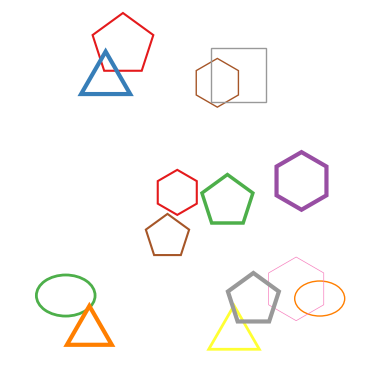[{"shape": "pentagon", "thickness": 1.5, "radius": 0.41, "center": [0.319, 0.883]}, {"shape": "hexagon", "thickness": 1.5, "radius": 0.29, "center": [0.46, 0.5]}, {"shape": "triangle", "thickness": 3, "radius": 0.37, "center": [0.274, 0.793]}, {"shape": "oval", "thickness": 2, "radius": 0.38, "center": [0.171, 0.232]}, {"shape": "pentagon", "thickness": 2.5, "radius": 0.35, "center": [0.591, 0.477]}, {"shape": "hexagon", "thickness": 3, "radius": 0.37, "center": [0.783, 0.53]}, {"shape": "triangle", "thickness": 3, "radius": 0.34, "center": [0.232, 0.138]}, {"shape": "oval", "thickness": 1, "radius": 0.32, "center": [0.83, 0.225]}, {"shape": "triangle", "thickness": 2, "radius": 0.38, "center": [0.608, 0.131]}, {"shape": "hexagon", "thickness": 1, "radius": 0.32, "center": [0.564, 0.785]}, {"shape": "pentagon", "thickness": 1.5, "radius": 0.3, "center": [0.435, 0.385]}, {"shape": "hexagon", "thickness": 0.5, "radius": 0.41, "center": [0.769, 0.25]}, {"shape": "square", "thickness": 1, "radius": 0.35, "center": [0.619, 0.805]}, {"shape": "pentagon", "thickness": 3, "radius": 0.35, "center": [0.658, 0.221]}]